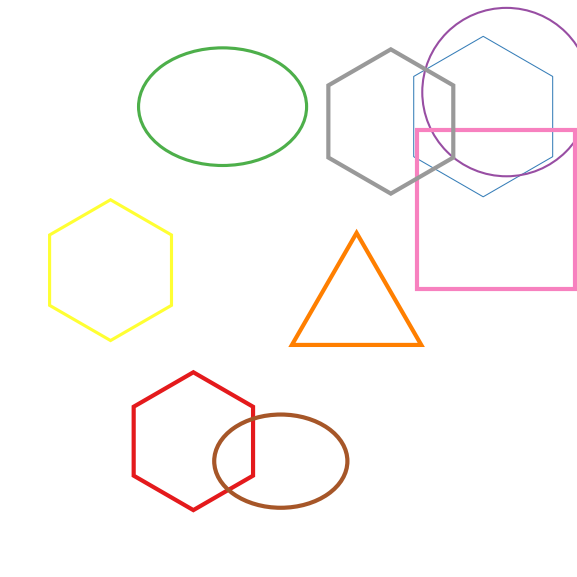[{"shape": "hexagon", "thickness": 2, "radius": 0.6, "center": [0.335, 0.235]}, {"shape": "hexagon", "thickness": 0.5, "radius": 0.69, "center": [0.837, 0.797]}, {"shape": "oval", "thickness": 1.5, "radius": 0.73, "center": [0.385, 0.814]}, {"shape": "circle", "thickness": 1, "radius": 0.73, "center": [0.877, 0.84]}, {"shape": "triangle", "thickness": 2, "radius": 0.65, "center": [0.617, 0.467]}, {"shape": "hexagon", "thickness": 1.5, "radius": 0.61, "center": [0.191, 0.531]}, {"shape": "oval", "thickness": 2, "radius": 0.58, "center": [0.486, 0.201]}, {"shape": "square", "thickness": 2, "radius": 0.69, "center": [0.859, 0.636]}, {"shape": "hexagon", "thickness": 2, "radius": 0.62, "center": [0.677, 0.789]}]